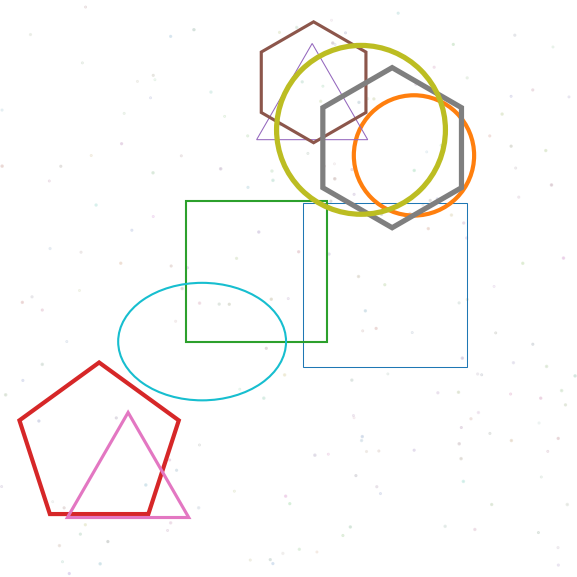[{"shape": "square", "thickness": 0.5, "radius": 0.71, "center": [0.666, 0.505]}, {"shape": "circle", "thickness": 2, "radius": 0.52, "center": [0.717, 0.73]}, {"shape": "square", "thickness": 1, "radius": 0.61, "center": [0.444, 0.529]}, {"shape": "pentagon", "thickness": 2, "radius": 0.73, "center": [0.172, 0.226]}, {"shape": "triangle", "thickness": 0.5, "radius": 0.56, "center": [0.541, 0.813]}, {"shape": "hexagon", "thickness": 1.5, "radius": 0.52, "center": [0.543, 0.857]}, {"shape": "triangle", "thickness": 1.5, "radius": 0.61, "center": [0.222, 0.164]}, {"shape": "hexagon", "thickness": 2.5, "radius": 0.69, "center": [0.679, 0.743]}, {"shape": "circle", "thickness": 2.5, "radius": 0.73, "center": [0.625, 0.774]}, {"shape": "oval", "thickness": 1, "radius": 0.73, "center": [0.35, 0.408]}]